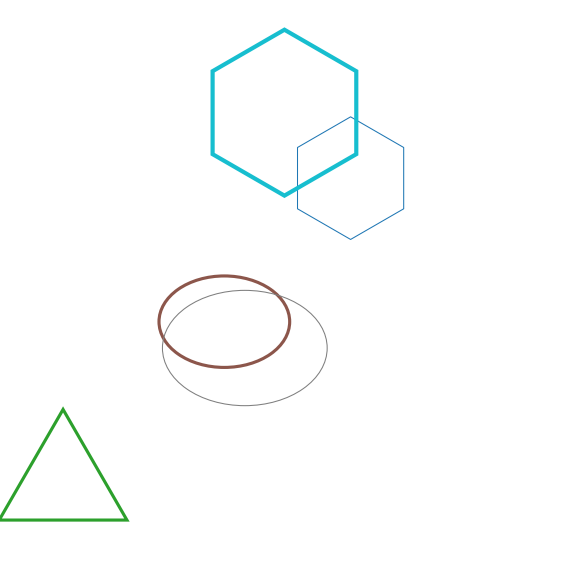[{"shape": "hexagon", "thickness": 0.5, "radius": 0.53, "center": [0.607, 0.691]}, {"shape": "triangle", "thickness": 1.5, "radius": 0.64, "center": [0.109, 0.162]}, {"shape": "oval", "thickness": 1.5, "radius": 0.57, "center": [0.388, 0.442]}, {"shape": "oval", "thickness": 0.5, "radius": 0.71, "center": [0.424, 0.397]}, {"shape": "hexagon", "thickness": 2, "radius": 0.72, "center": [0.493, 0.804]}]